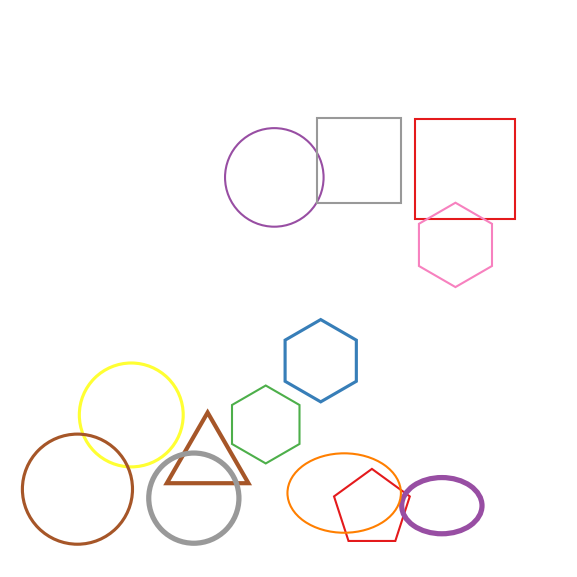[{"shape": "pentagon", "thickness": 1, "radius": 0.34, "center": [0.644, 0.118]}, {"shape": "square", "thickness": 1, "radius": 0.43, "center": [0.805, 0.706]}, {"shape": "hexagon", "thickness": 1.5, "radius": 0.36, "center": [0.555, 0.375]}, {"shape": "hexagon", "thickness": 1, "radius": 0.34, "center": [0.46, 0.264]}, {"shape": "circle", "thickness": 1, "radius": 0.43, "center": [0.475, 0.692]}, {"shape": "oval", "thickness": 2.5, "radius": 0.35, "center": [0.765, 0.124]}, {"shape": "oval", "thickness": 1, "radius": 0.49, "center": [0.596, 0.145]}, {"shape": "circle", "thickness": 1.5, "radius": 0.45, "center": [0.227, 0.281]}, {"shape": "circle", "thickness": 1.5, "radius": 0.48, "center": [0.134, 0.152]}, {"shape": "triangle", "thickness": 2, "radius": 0.41, "center": [0.36, 0.203]}, {"shape": "hexagon", "thickness": 1, "radius": 0.37, "center": [0.789, 0.575]}, {"shape": "square", "thickness": 1, "radius": 0.37, "center": [0.622, 0.722]}, {"shape": "circle", "thickness": 2.5, "radius": 0.39, "center": [0.336, 0.137]}]